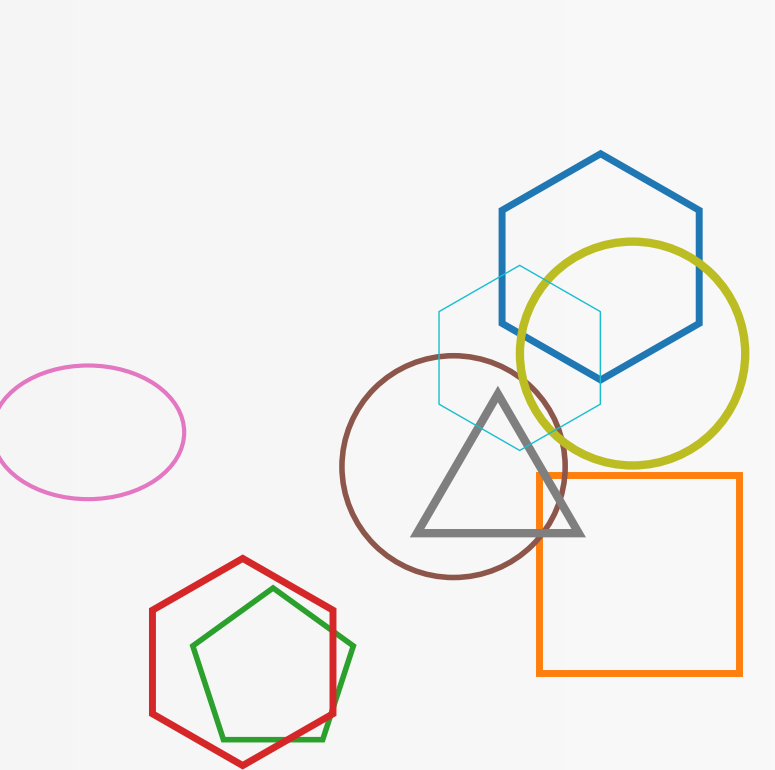[{"shape": "hexagon", "thickness": 2.5, "radius": 0.73, "center": [0.775, 0.653]}, {"shape": "square", "thickness": 2.5, "radius": 0.64, "center": [0.825, 0.254]}, {"shape": "pentagon", "thickness": 2, "radius": 0.54, "center": [0.352, 0.127]}, {"shape": "hexagon", "thickness": 2.5, "radius": 0.67, "center": [0.313, 0.14]}, {"shape": "circle", "thickness": 2, "radius": 0.72, "center": [0.585, 0.394]}, {"shape": "oval", "thickness": 1.5, "radius": 0.62, "center": [0.114, 0.439]}, {"shape": "triangle", "thickness": 3, "radius": 0.6, "center": [0.642, 0.368]}, {"shape": "circle", "thickness": 3, "radius": 0.73, "center": [0.816, 0.541]}, {"shape": "hexagon", "thickness": 0.5, "radius": 0.6, "center": [0.671, 0.535]}]